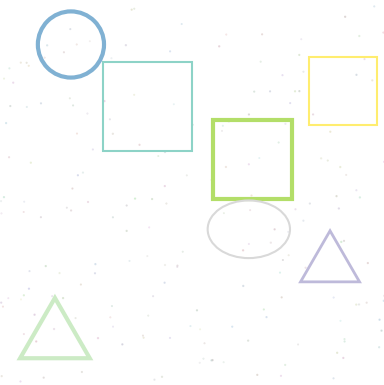[{"shape": "square", "thickness": 1.5, "radius": 0.58, "center": [0.383, 0.723]}, {"shape": "triangle", "thickness": 2, "radius": 0.44, "center": [0.857, 0.312]}, {"shape": "circle", "thickness": 3, "radius": 0.43, "center": [0.184, 0.884]}, {"shape": "square", "thickness": 3, "radius": 0.51, "center": [0.657, 0.586]}, {"shape": "oval", "thickness": 1.5, "radius": 0.53, "center": [0.646, 0.404]}, {"shape": "triangle", "thickness": 3, "radius": 0.52, "center": [0.143, 0.122]}, {"shape": "square", "thickness": 1.5, "radius": 0.44, "center": [0.892, 0.764]}]